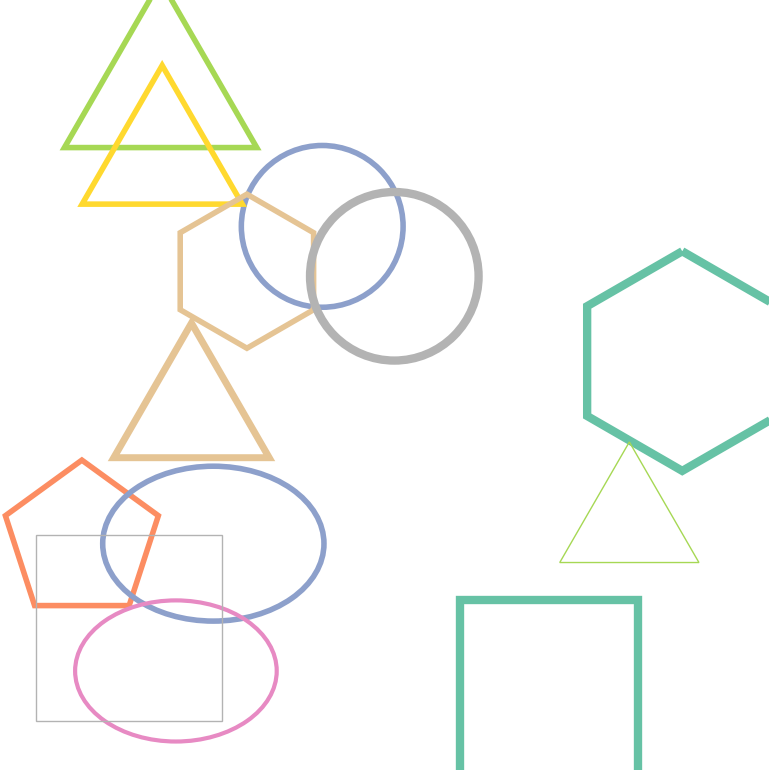[{"shape": "hexagon", "thickness": 3, "radius": 0.71, "center": [0.886, 0.531]}, {"shape": "square", "thickness": 3, "radius": 0.58, "center": [0.713, 0.104]}, {"shape": "pentagon", "thickness": 2, "radius": 0.52, "center": [0.106, 0.298]}, {"shape": "oval", "thickness": 2, "radius": 0.72, "center": [0.277, 0.294]}, {"shape": "circle", "thickness": 2, "radius": 0.53, "center": [0.418, 0.706]}, {"shape": "oval", "thickness": 1.5, "radius": 0.65, "center": [0.228, 0.129]}, {"shape": "triangle", "thickness": 2, "radius": 0.72, "center": [0.209, 0.88]}, {"shape": "triangle", "thickness": 0.5, "radius": 0.52, "center": [0.817, 0.322]}, {"shape": "triangle", "thickness": 2, "radius": 0.6, "center": [0.211, 0.795]}, {"shape": "triangle", "thickness": 2.5, "radius": 0.58, "center": [0.249, 0.464]}, {"shape": "hexagon", "thickness": 2, "radius": 0.5, "center": [0.321, 0.648]}, {"shape": "square", "thickness": 0.5, "radius": 0.6, "center": [0.168, 0.184]}, {"shape": "circle", "thickness": 3, "radius": 0.55, "center": [0.512, 0.641]}]